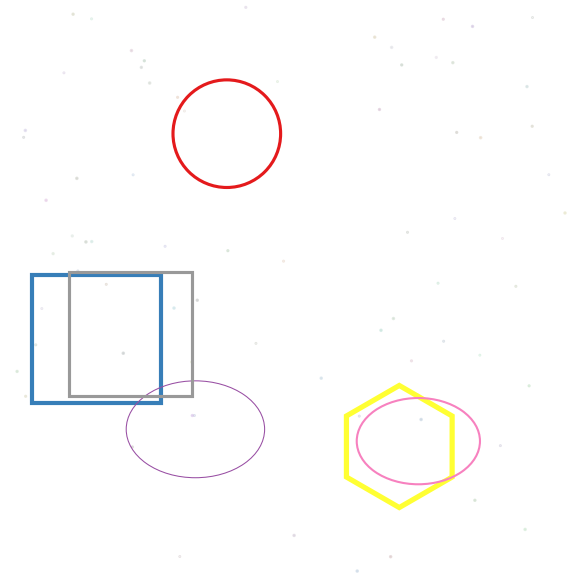[{"shape": "circle", "thickness": 1.5, "radius": 0.47, "center": [0.393, 0.768]}, {"shape": "square", "thickness": 2, "radius": 0.56, "center": [0.167, 0.412]}, {"shape": "oval", "thickness": 0.5, "radius": 0.6, "center": [0.338, 0.256]}, {"shape": "hexagon", "thickness": 2.5, "radius": 0.53, "center": [0.691, 0.226]}, {"shape": "oval", "thickness": 1, "radius": 0.53, "center": [0.724, 0.235]}, {"shape": "square", "thickness": 1.5, "radius": 0.54, "center": [0.226, 0.421]}]